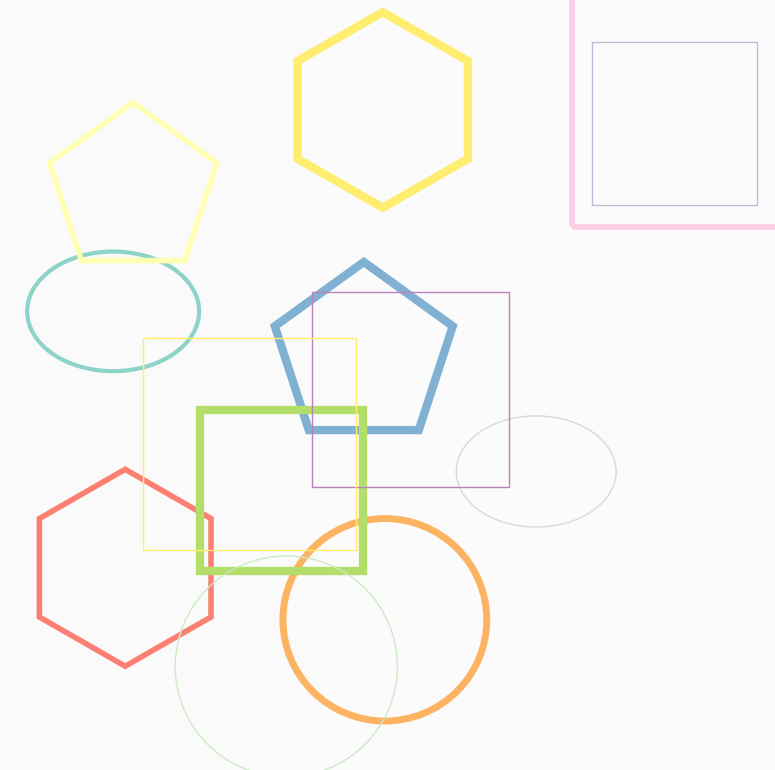[{"shape": "oval", "thickness": 1.5, "radius": 0.55, "center": [0.146, 0.596]}, {"shape": "pentagon", "thickness": 2, "radius": 0.57, "center": [0.172, 0.753]}, {"shape": "square", "thickness": 0.5, "radius": 0.53, "center": [0.87, 0.839]}, {"shape": "hexagon", "thickness": 2, "radius": 0.64, "center": [0.162, 0.263]}, {"shape": "pentagon", "thickness": 3, "radius": 0.6, "center": [0.469, 0.539]}, {"shape": "circle", "thickness": 2.5, "radius": 0.66, "center": [0.497, 0.195]}, {"shape": "square", "thickness": 3, "radius": 0.52, "center": [0.363, 0.363]}, {"shape": "square", "thickness": 2, "radius": 0.74, "center": [0.887, 0.854]}, {"shape": "oval", "thickness": 0.5, "radius": 0.52, "center": [0.692, 0.388]}, {"shape": "square", "thickness": 0.5, "radius": 0.63, "center": [0.53, 0.494]}, {"shape": "circle", "thickness": 0.5, "radius": 0.72, "center": [0.369, 0.135]}, {"shape": "hexagon", "thickness": 3, "radius": 0.63, "center": [0.494, 0.857]}, {"shape": "square", "thickness": 0.5, "radius": 0.69, "center": [0.322, 0.424]}]